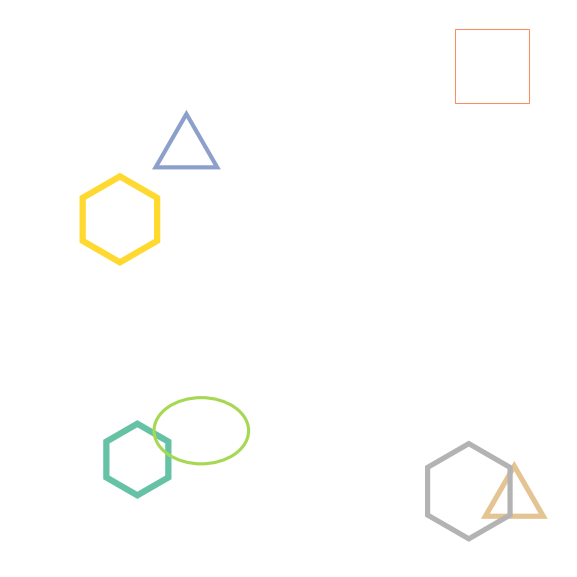[{"shape": "hexagon", "thickness": 3, "radius": 0.31, "center": [0.238, 0.203]}, {"shape": "square", "thickness": 0.5, "radius": 0.32, "center": [0.852, 0.885]}, {"shape": "triangle", "thickness": 2, "radius": 0.31, "center": [0.323, 0.74]}, {"shape": "oval", "thickness": 1.5, "radius": 0.41, "center": [0.349, 0.253]}, {"shape": "hexagon", "thickness": 3, "radius": 0.37, "center": [0.208, 0.619]}, {"shape": "triangle", "thickness": 2.5, "radius": 0.29, "center": [0.891, 0.134]}, {"shape": "hexagon", "thickness": 2.5, "radius": 0.41, "center": [0.812, 0.149]}]